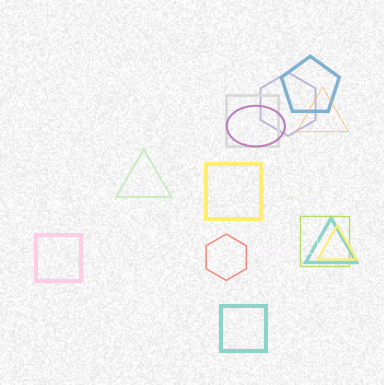[{"shape": "triangle", "thickness": 2.5, "radius": 0.38, "center": [0.86, 0.357]}, {"shape": "square", "thickness": 3, "radius": 0.29, "center": [0.632, 0.147]}, {"shape": "square", "thickness": 0.5, "radius": 0.38, "center": [0.748, 0.418]}, {"shape": "hexagon", "thickness": 1.5, "radius": 0.41, "center": [0.748, 0.729]}, {"shape": "hexagon", "thickness": 1, "radius": 0.3, "center": [0.588, 0.332]}, {"shape": "pentagon", "thickness": 2.5, "radius": 0.4, "center": [0.806, 0.775]}, {"shape": "triangle", "thickness": 0.5, "radius": 0.39, "center": [0.838, 0.697]}, {"shape": "square", "thickness": 1, "radius": 0.32, "center": [0.843, 0.374]}, {"shape": "square", "thickness": 3, "radius": 0.3, "center": [0.152, 0.33]}, {"shape": "square", "thickness": 2, "radius": 0.33, "center": [0.655, 0.688]}, {"shape": "oval", "thickness": 1.5, "radius": 0.38, "center": [0.664, 0.672]}, {"shape": "triangle", "thickness": 1.5, "radius": 0.41, "center": [0.373, 0.53]}, {"shape": "square", "thickness": 3, "radius": 0.35, "center": [0.607, 0.503]}, {"shape": "triangle", "thickness": 1.5, "radius": 0.29, "center": [0.876, 0.356]}]